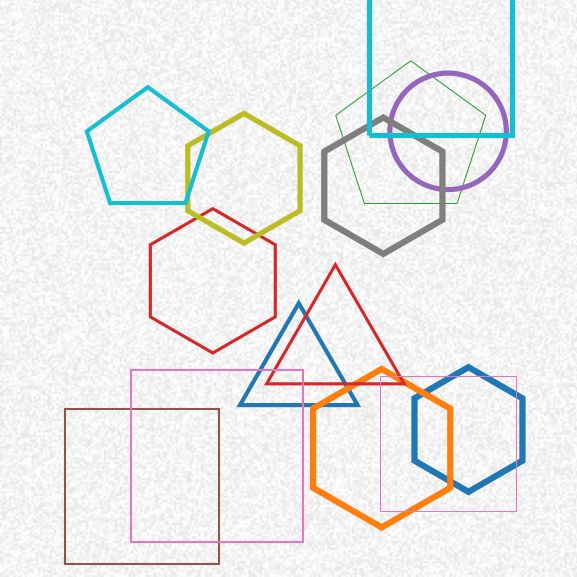[{"shape": "hexagon", "thickness": 3, "radius": 0.54, "center": [0.811, 0.255]}, {"shape": "triangle", "thickness": 2, "radius": 0.59, "center": [0.517, 0.356]}, {"shape": "hexagon", "thickness": 3, "radius": 0.69, "center": [0.661, 0.223]}, {"shape": "pentagon", "thickness": 0.5, "radius": 0.68, "center": [0.711, 0.757]}, {"shape": "hexagon", "thickness": 1.5, "radius": 0.62, "center": [0.369, 0.513]}, {"shape": "triangle", "thickness": 1.5, "radius": 0.69, "center": [0.581, 0.403]}, {"shape": "circle", "thickness": 2.5, "radius": 0.5, "center": [0.776, 0.772]}, {"shape": "square", "thickness": 1, "radius": 0.67, "center": [0.246, 0.157]}, {"shape": "square", "thickness": 0.5, "radius": 0.59, "center": [0.776, 0.231]}, {"shape": "square", "thickness": 1, "radius": 0.75, "center": [0.376, 0.209]}, {"shape": "hexagon", "thickness": 3, "radius": 0.59, "center": [0.664, 0.678]}, {"shape": "hexagon", "thickness": 2.5, "radius": 0.56, "center": [0.422, 0.69]}, {"shape": "square", "thickness": 2.5, "radius": 0.62, "center": [0.763, 0.89]}, {"shape": "pentagon", "thickness": 2, "radius": 0.55, "center": [0.256, 0.737]}]